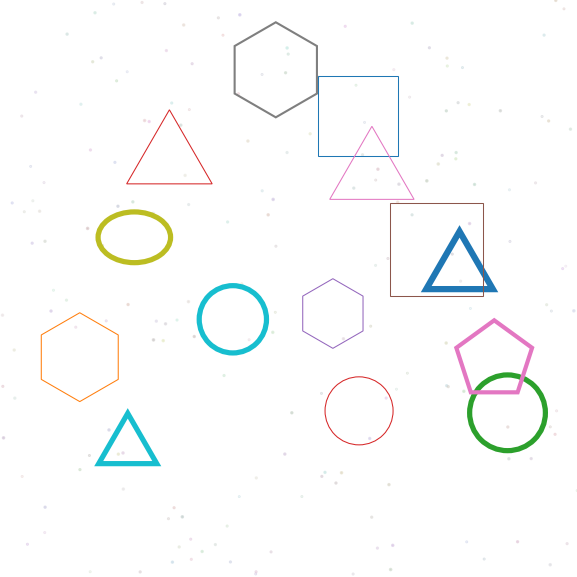[{"shape": "triangle", "thickness": 3, "radius": 0.33, "center": [0.796, 0.532]}, {"shape": "square", "thickness": 0.5, "radius": 0.34, "center": [0.62, 0.799]}, {"shape": "hexagon", "thickness": 0.5, "radius": 0.38, "center": [0.138, 0.381]}, {"shape": "circle", "thickness": 2.5, "radius": 0.33, "center": [0.879, 0.284]}, {"shape": "triangle", "thickness": 0.5, "radius": 0.43, "center": [0.293, 0.724]}, {"shape": "circle", "thickness": 0.5, "radius": 0.29, "center": [0.622, 0.288]}, {"shape": "hexagon", "thickness": 0.5, "radius": 0.3, "center": [0.576, 0.456]}, {"shape": "square", "thickness": 0.5, "radius": 0.41, "center": [0.756, 0.567]}, {"shape": "pentagon", "thickness": 2, "radius": 0.34, "center": [0.856, 0.376]}, {"shape": "triangle", "thickness": 0.5, "radius": 0.42, "center": [0.644, 0.696]}, {"shape": "hexagon", "thickness": 1, "radius": 0.41, "center": [0.478, 0.878]}, {"shape": "oval", "thickness": 2.5, "radius": 0.31, "center": [0.233, 0.588]}, {"shape": "triangle", "thickness": 2.5, "radius": 0.29, "center": [0.221, 0.225]}, {"shape": "circle", "thickness": 2.5, "radius": 0.29, "center": [0.403, 0.446]}]